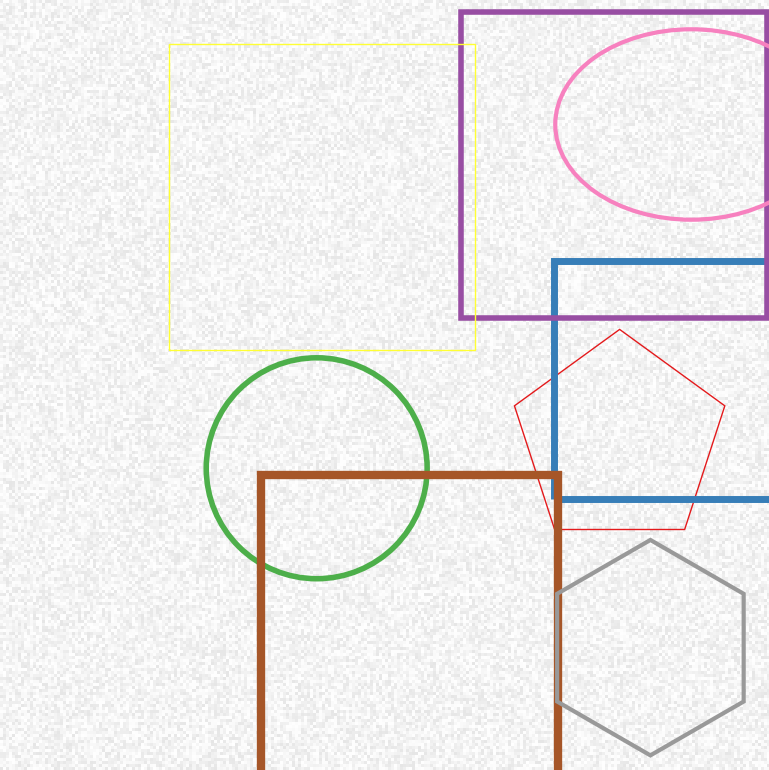[{"shape": "pentagon", "thickness": 0.5, "radius": 0.72, "center": [0.805, 0.429]}, {"shape": "square", "thickness": 2.5, "radius": 0.78, "center": [0.874, 0.507]}, {"shape": "circle", "thickness": 2, "radius": 0.72, "center": [0.411, 0.392]}, {"shape": "square", "thickness": 2, "radius": 0.99, "center": [0.798, 0.786]}, {"shape": "square", "thickness": 0.5, "radius": 0.99, "center": [0.418, 0.745]}, {"shape": "square", "thickness": 3, "radius": 0.97, "center": [0.532, 0.19]}, {"shape": "oval", "thickness": 1.5, "radius": 0.88, "center": [0.898, 0.838]}, {"shape": "hexagon", "thickness": 1.5, "radius": 0.7, "center": [0.845, 0.159]}]